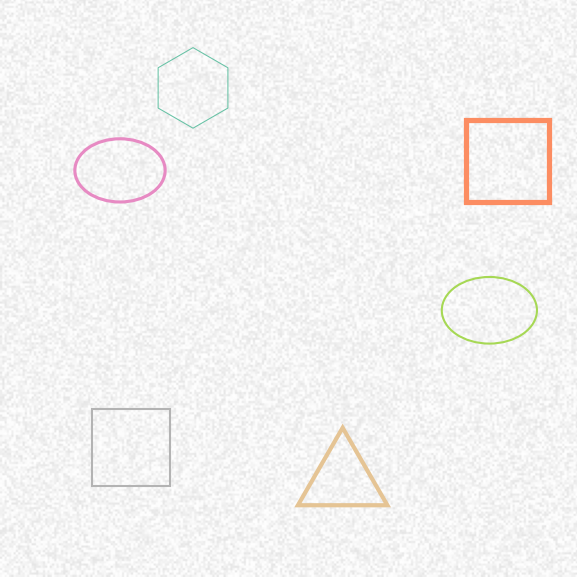[{"shape": "hexagon", "thickness": 0.5, "radius": 0.35, "center": [0.334, 0.847]}, {"shape": "square", "thickness": 2.5, "radius": 0.36, "center": [0.879, 0.72]}, {"shape": "oval", "thickness": 1.5, "radius": 0.39, "center": [0.208, 0.704]}, {"shape": "oval", "thickness": 1, "radius": 0.41, "center": [0.847, 0.462]}, {"shape": "triangle", "thickness": 2, "radius": 0.45, "center": [0.593, 0.169]}, {"shape": "square", "thickness": 1, "radius": 0.33, "center": [0.227, 0.224]}]